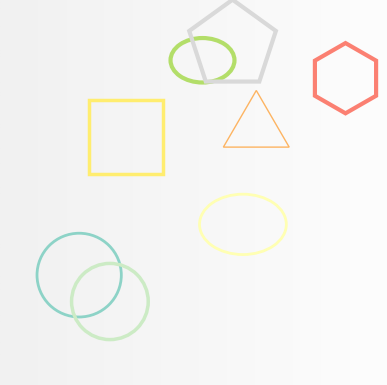[{"shape": "circle", "thickness": 2, "radius": 0.54, "center": [0.204, 0.285]}, {"shape": "oval", "thickness": 2, "radius": 0.56, "center": [0.627, 0.417]}, {"shape": "hexagon", "thickness": 3, "radius": 0.46, "center": [0.892, 0.797]}, {"shape": "triangle", "thickness": 1, "radius": 0.49, "center": [0.661, 0.667]}, {"shape": "oval", "thickness": 3, "radius": 0.41, "center": [0.523, 0.843]}, {"shape": "pentagon", "thickness": 3, "radius": 0.59, "center": [0.6, 0.883]}, {"shape": "circle", "thickness": 2.5, "radius": 0.49, "center": [0.284, 0.217]}, {"shape": "square", "thickness": 2.5, "radius": 0.48, "center": [0.325, 0.644]}]